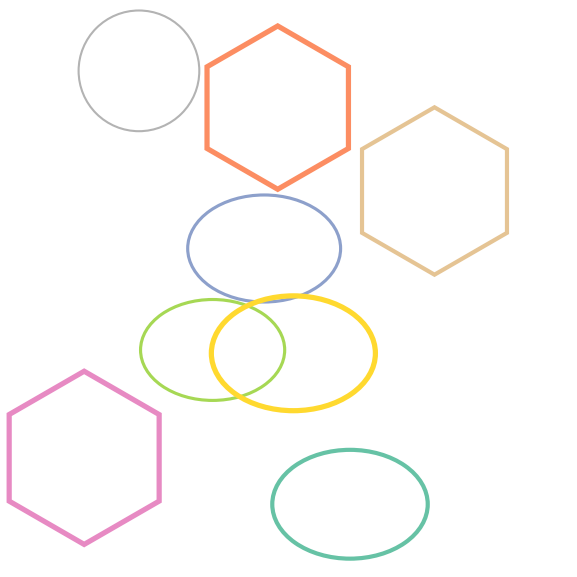[{"shape": "oval", "thickness": 2, "radius": 0.67, "center": [0.606, 0.126]}, {"shape": "hexagon", "thickness": 2.5, "radius": 0.71, "center": [0.481, 0.813]}, {"shape": "oval", "thickness": 1.5, "radius": 0.66, "center": [0.457, 0.569]}, {"shape": "hexagon", "thickness": 2.5, "radius": 0.75, "center": [0.146, 0.206]}, {"shape": "oval", "thickness": 1.5, "radius": 0.62, "center": [0.368, 0.393]}, {"shape": "oval", "thickness": 2.5, "radius": 0.71, "center": [0.508, 0.387]}, {"shape": "hexagon", "thickness": 2, "radius": 0.72, "center": [0.752, 0.668]}, {"shape": "circle", "thickness": 1, "radius": 0.52, "center": [0.241, 0.876]}]